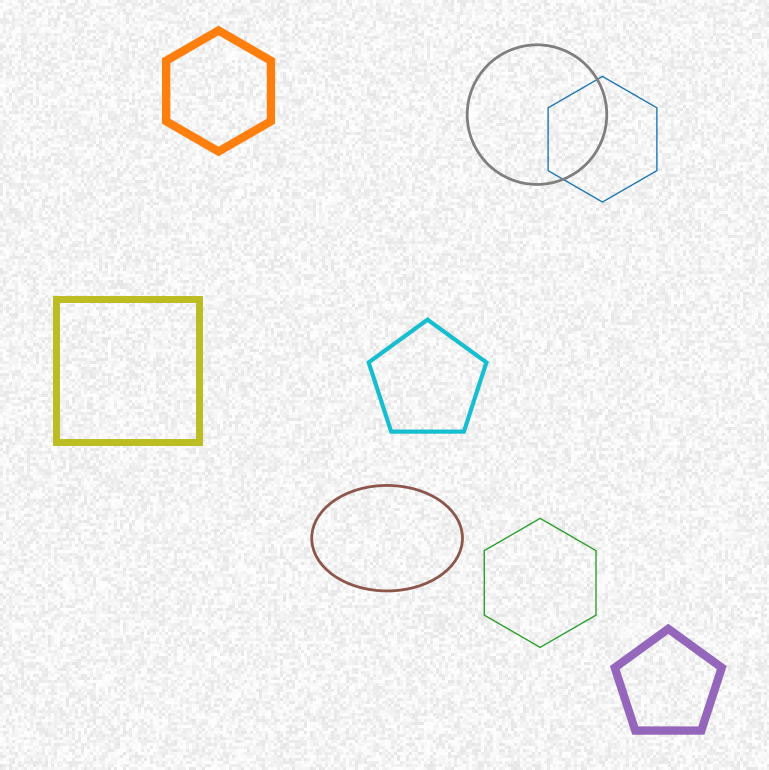[{"shape": "hexagon", "thickness": 0.5, "radius": 0.41, "center": [0.782, 0.819]}, {"shape": "hexagon", "thickness": 3, "radius": 0.39, "center": [0.284, 0.882]}, {"shape": "hexagon", "thickness": 0.5, "radius": 0.42, "center": [0.701, 0.243]}, {"shape": "pentagon", "thickness": 3, "radius": 0.37, "center": [0.868, 0.11]}, {"shape": "oval", "thickness": 1, "radius": 0.49, "center": [0.503, 0.301]}, {"shape": "circle", "thickness": 1, "radius": 0.45, "center": [0.697, 0.851]}, {"shape": "square", "thickness": 2.5, "radius": 0.46, "center": [0.166, 0.519]}, {"shape": "pentagon", "thickness": 1.5, "radius": 0.4, "center": [0.555, 0.504]}]